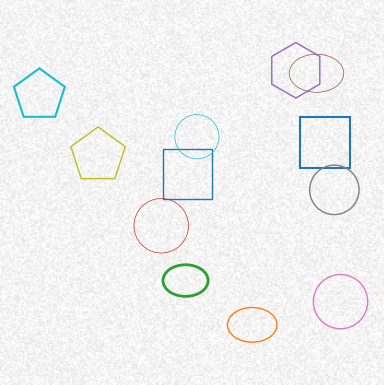[{"shape": "square", "thickness": 1, "radius": 0.32, "center": [0.487, 0.548]}, {"shape": "square", "thickness": 1.5, "radius": 0.33, "center": [0.844, 0.629]}, {"shape": "oval", "thickness": 1, "radius": 0.32, "center": [0.655, 0.156]}, {"shape": "oval", "thickness": 2, "radius": 0.29, "center": [0.482, 0.271]}, {"shape": "circle", "thickness": 0.5, "radius": 0.35, "center": [0.419, 0.414]}, {"shape": "hexagon", "thickness": 1, "radius": 0.36, "center": [0.768, 0.817]}, {"shape": "oval", "thickness": 0.5, "radius": 0.35, "center": [0.822, 0.81]}, {"shape": "circle", "thickness": 1, "radius": 0.35, "center": [0.885, 0.217]}, {"shape": "circle", "thickness": 1, "radius": 0.32, "center": [0.868, 0.507]}, {"shape": "pentagon", "thickness": 1, "radius": 0.37, "center": [0.255, 0.596]}, {"shape": "pentagon", "thickness": 1.5, "radius": 0.35, "center": [0.102, 0.753]}, {"shape": "circle", "thickness": 0.5, "radius": 0.29, "center": [0.512, 0.645]}]